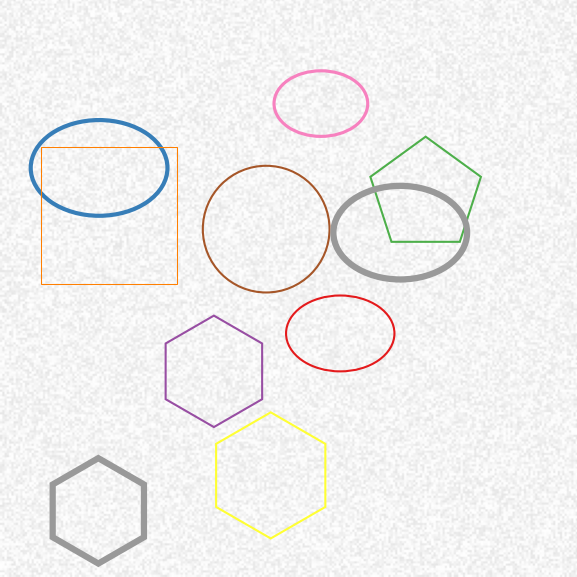[{"shape": "oval", "thickness": 1, "radius": 0.47, "center": [0.589, 0.422]}, {"shape": "oval", "thickness": 2, "radius": 0.59, "center": [0.172, 0.708]}, {"shape": "pentagon", "thickness": 1, "radius": 0.5, "center": [0.737, 0.662]}, {"shape": "hexagon", "thickness": 1, "radius": 0.48, "center": [0.37, 0.356]}, {"shape": "square", "thickness": 0.5, "radius": 0.59, "center": [0.188, 0.626]}, {"shape": "hexagon", "thickness": 1, "radius": 0.55, "center": [0.469, 0.176]}, {"shape": "circle", "thickness": 1, "radius": 0.55, "center": [0.461, 0.602]}, {"shape": "oval", "thickness": 1.5, "radius": 0.41, "center": [0.556, 0.82]}, {"shape": "oval", "thickness": 3, "radius": 0.58, "center": [0.693, 0.596]}, {"shape": "hexagon", "thickness": 3, "radius": 0.46, "center": [0.17, 0.115]}]